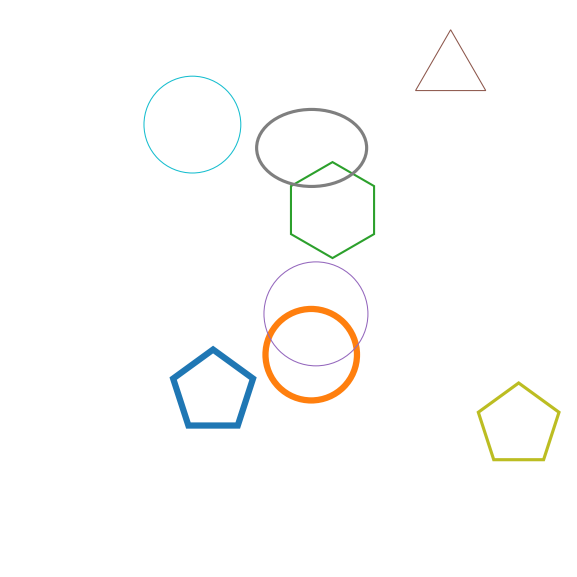[{"shape": "pentagon", "thickness": 3, "radius": 0.36, "center": [0.369, 0.321]}, {"shape": "circle", "thickness": 3, "radius": 0.4, "center": [0.539, 0.385]}, {"shape": "hexagon", "thickness": 1, "radius": 0.42, "center": [0.576, 0.635]}, {"shape": "circle", "thickness": 0.5, "radius": 0.45, "center": [0.547, 0.456]}, {"shape": "triangle", "thickness": 0.5, "radius": 0.35, "center": [0.78, 0.877]}, {"shape": "oval", "thickness": 1.5, "radius": 0.48, "center": [0.54, 0.743]}, {"shape": "pentagon", "thickness": 1.5, "radius": 0.37, "center": [0.898, 0.263]}, {"shape": "circle", "thickness": 0.5, "radius": 0.42, "center": [0.333, 0.783]}]